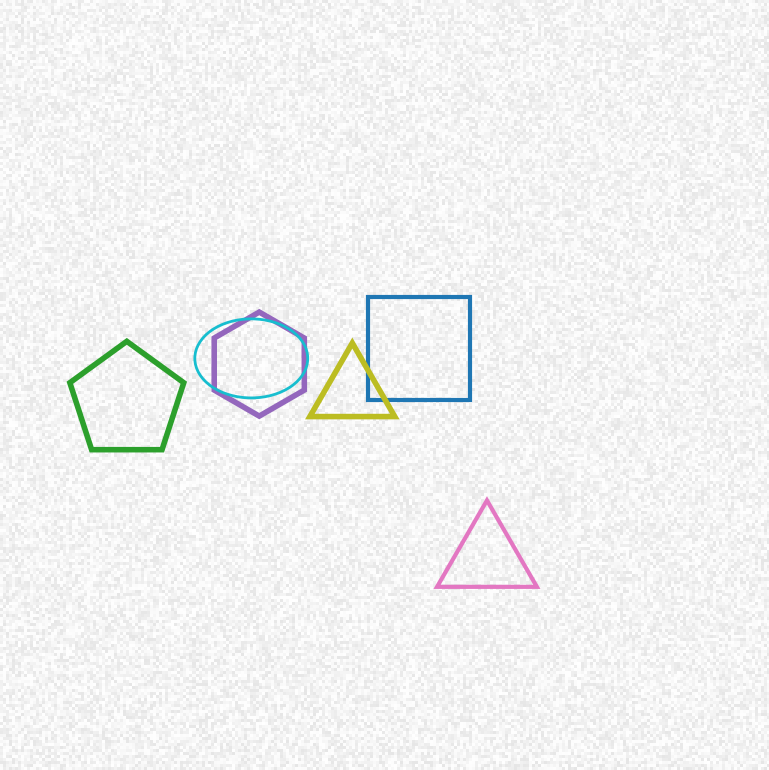[{"shape": "square", "thickness": 1.5, "radius": 0.33, "center": [0.544, 0.547]}, {"shape": "pentagon", "thickness": 2, "radius": 0.39, "center": [0.165, 0.479]}, {"shape": "hexagon", "thickness": 2, "radius": 0.34, "center": [0.337, 0.527]}, {"shape": "triangle", "thickness": 1.5, "radius": 0.37, "center": [0.632, 0.275]}, {"shape": "triangle", "thickness": 2, "radius": 0.32, "center": [0.458, 0.491]}, {"shape": "oval", "thickness": 1, "radius": 0.37, "center": [0.326, 0.535]}]